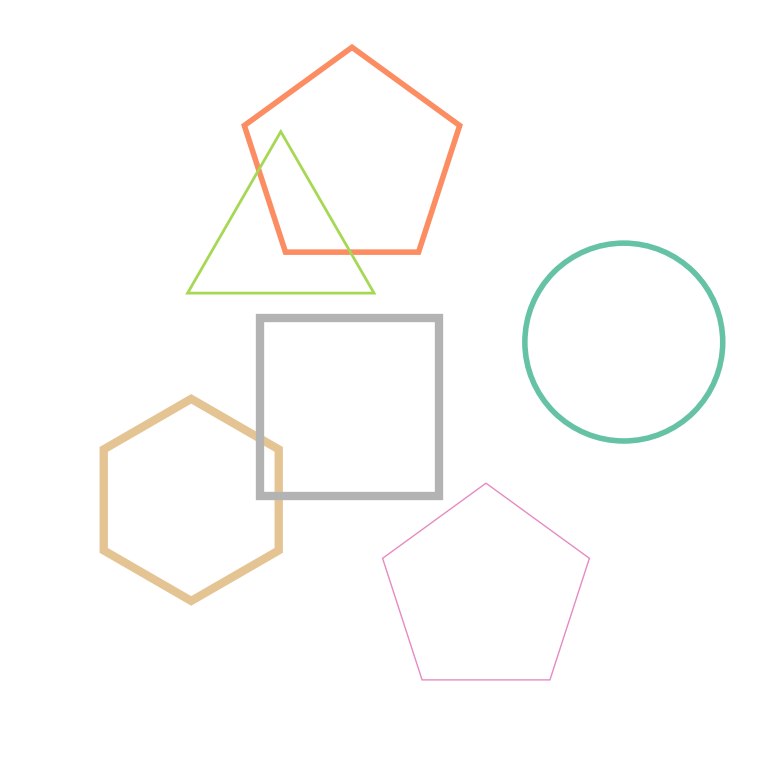[{"shape": "circle", "thickness": 2, "radius": 0.64, "center": [0.81, 0.556]}, {"shape": "pentagon", "thickness": 2, "radius": 0.74, "center": [0.457, 0.792]}, {"shape": "pentagon", "thickness": 0.5, "radius": 0.71, "center": [0.631, 0.231]}, {"shape": "triangle", "thickness": 1, "radius": 0.7, "center": [0.365, 0.689]}, {"shape": "hexagon", "thickness": 3, "radius": 0.66, "center": [0.248, 0.351]}, {"shape": "square", "thickness": 3, "radius": 0.58, "center": [0.454, 0.471]}]